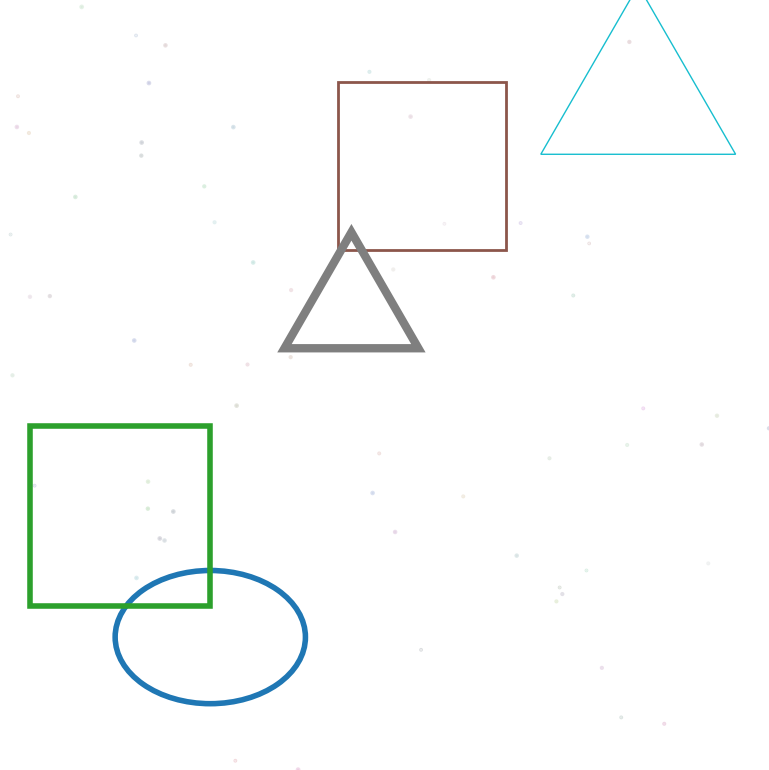[{"shape": "oval", "thickness": 2, "radius": 0.62, "center": [0.273, 0.173]}, {"shape": "square", "thickness": 2, "radius": 0.58, "center": [0.155, 0.33]}, {"shape": "square", "thickness": 1, "radius": 0.55, "center": [0.548, 0.784]}, {"shape": "triangle", "thickness": 3, "radius": 0.5, "center": [0.456, 0.598]}, {"shape": "triangle", "thickness": 0.5, "radius": 0.73, "center": [0.829, 0.873]}]